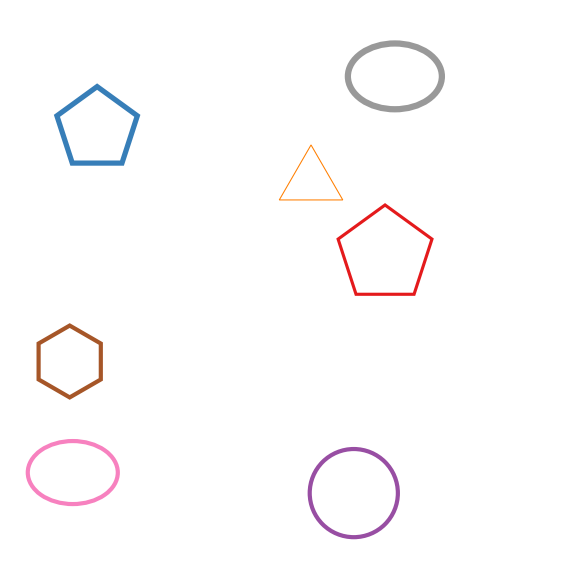[{"shape": "pentagon", "thickness": 1.5, "radius": 0.43, "center": [0.667, 0.559]}, {"shape": "pentagon", "thickness": 2.5, "radius": 0.37, "center": [0.168, 0.776]}, {"shape": "circle", "thickness": 2, "radius": 0.38, "center": [0.613, 0.145]}, {"shape": "triangle", "thickness": 0.5, "radius": 0.32, "center": [0.539, 0.685]}, {"shape": "hexagon", "thickness": 2, "radius": 0.31, "center": [0.121, 0.373]}, {"shape": "oval", "thickness": 2, "radius": 0.39, "center": [0.126, 0.181]}, {"shape": "oval", "thickness": 3, "radius": 0.41, "center": [0.684, 0.867]}]